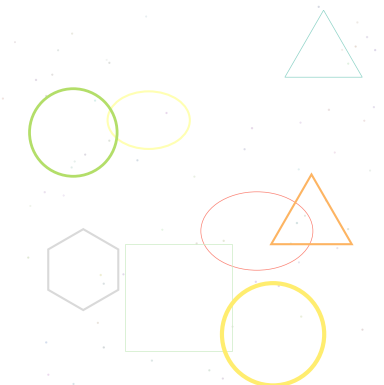[{"shape": "triangle", "thickness": 0.5, "radius": 0.58, "center": [0.84, 0.857]}, {"shape": "oval", "thickness": 1.5, "radius": 0.53, "center": [0.386, 0.688]}, {"shape": "oval", "thickness": 0.5, "radius": 0.73, "center": [0.667, 0.4]}, {"shape": "triangle", "thickness": 1.5, "radius": 0.6, "center": [0.809, 0.426]}, {"shape": "circle", "thickness": 2, "radius": 0.57, "center": [0.19, 0.656]}, {"shape": "hexagon", "thickness": 1.5, "radius": 0.53, "center": [0.216, 0.3]}, {"shape": "square", "thickness": 0.5, "radius": 0.69, "center": [0.463, 0.228]}, {"shape": "circle", "thickness": 3, "radius": 0.66, "center": [0.709, 0.132]}]